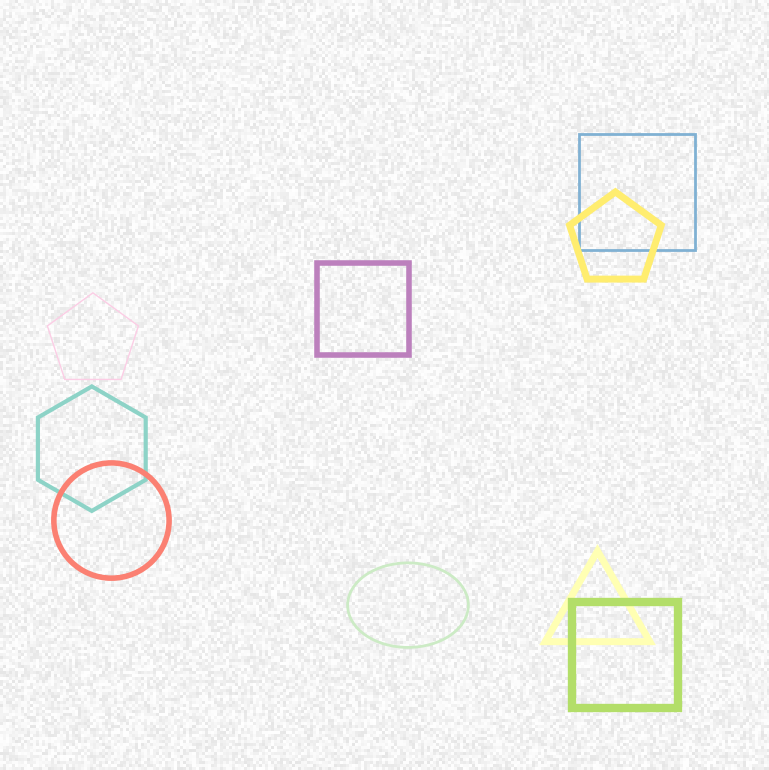[{"shape": "hexagon", "thickness": 1.5, "radius": 0.4, "center": [0.119, 0.417]}, {"shape": "triangle", "thickness": 2.5, "radius": 0.39, "center": [0.776, 0.206]}, {"shape": "circle", "thickness": 2, "radius": 0.37, "center": [0.145, 0.324]}, {"shape": "square", "thickness": 1, "radius": 0.38, "center": [0.827, 0.751]}, {"shape": "square", "thickness": 3, "radius": 0.35, "center": [0.812, 0.149]}, {"shape": "pentagon", "thickness": 0.5, "radius": 0.31, "center": [0.121, 0.558]}, {"shape": "square", "thickness": 2, "radius": 0.3, "center": [0.471, 0.599]}, {"shape": "oval", "thickness": 1, "radius": 0.39, "center": [0.53, 0.214]}, {"shape": "pentagon", "thickness": 2.5, "radius": 0.31, "center": [0.799, 0.688]}]